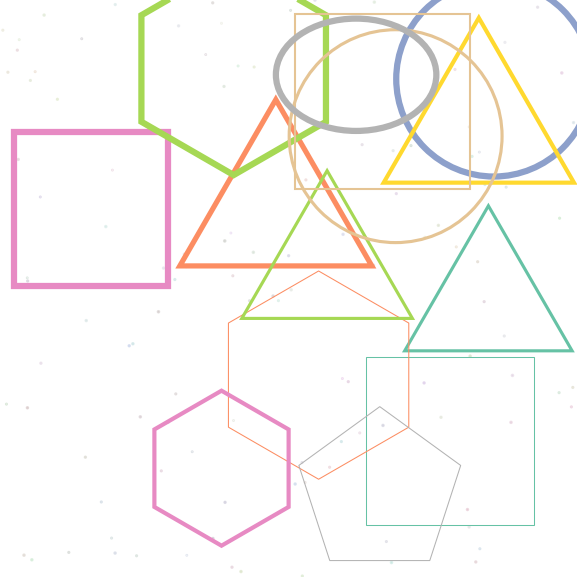[{"shape": "triangle", "thickness": 1.5, "radius": 0.84, "center": [0.846, 0.475]}, {"shape": "square", "thickness": 0.5, "radius": 0.73, "center": [0.779, 0.236]}, {"shape": "hexagon", "thickness": 0.5, "radius": 0.9, "center": [0.552, 0.35]}, {"shape": "triangle", "thickness": 2.5, "radius": 0.96, "center": [0.478, 0.635]}, {"shape": "circle", "thickness": 3, "radius": 0.85, "center": [0.855, 0.862]}, {"shape": "square", "thickness": 3, "radius": 0.67, "center": [0.158, 0.637]}, {"shape": "hexagon", "thickness": 2, "radius": 0.67, "center": [0.384, 0.188]}, {"shape": "hexagon", "thickness": 3, "radius": 0.92, "center": [0.405, 0.881]}, {"shape": "triangle", "thickness": 1.5, "radius": 0.85, "center": [0.566, 0.533]}, {"shape": "triangle", "thickness": 2, "radius": 0.95, "center": [0.829, 0.778]}, {"shape": "square", "thickness": 1, "radius": 0.76, "center": [0.663, 0.823]}, {"shape": "circle", "thickness": 1.5, "radius": 0.92, "center": [0.685, 0.763]}, {"shape": "pentagon", "thickness": 0.5, "radius": 0.74, "center": [0.658, 0.148]}, {"shape": "oval", "thickness": 3, "radius": 0.69, "center": [0.617, 0.87]}]